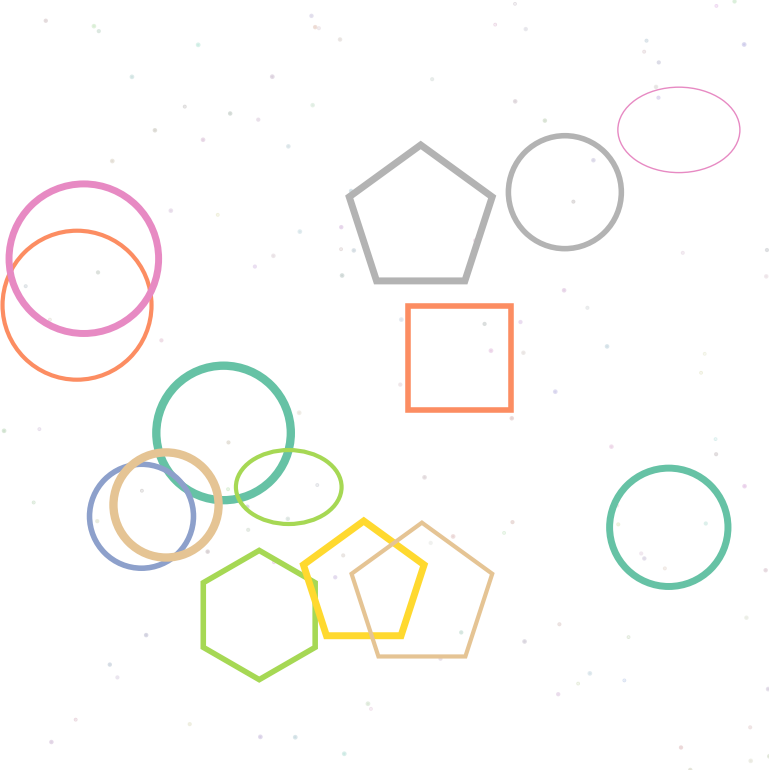[{"shape": "circle", "thickness": 2.5, "radius": 0.38, "center": [0.869, 0.315]}, {"shape": "circle", "thickness": 3, "radius": 0.44, "center": [0.29, 0.438]}, {"shape": "circle", "thickness": 1.5, "radius": 0.48, "center": [0.1, 0.604]}, {"shape": "square", "thickness": 2, "radius": 0.33, "center": [0.596, 0.535]}, {"shape": "circle", "thickness": 2, "radius": 0.34, "center": [0.184, 0.33]}, {"shape": "oval", "thickness": 0.5, "radius": 0.4, "center": [0.882, 0.831]}, {"shape": "circle", "thickness": 2.5, "radius": 0.49, "center": [0.109, 0.664]}, {"shape": "oval", "thickness": 1.5, "radius": 0.34, "center": [0.375, 0.367]}, {"shape": "hexagon", "thickness": 2, "radius": 0.42, "center": [0.337, 0.201]}, {"shape": "pentagon", "thickness": 2.5, "radius": 0.41, "center": [0.472, 0.241]}, {"shape": "circle", "thickness": 3, "radius": 0.34, "center": [0.216, 0.344]}, {"shape": "pentagon", "thickness": 1.5, "radius": 0.48, "center": [0.548, 0.225]}, {"shape": "pentagon", "thickness": 2.5, "radius": 0.49, "center": [0.546, 0.714]}, {"shape": "circle", "thickness": 2, "radius": 0.37, "center": [0.734, 0.75]}]